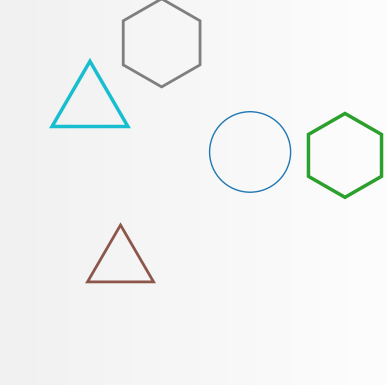[{"shape": "circle", "thickness": 1, "radius": 0.52, "center": [0.645, 0.605]}, {"shape": "hexagon", "thickness": 2.5, "radius": 0.54, "center": [0.89, 0.596]}, {"shape": "triangle", "thickness": 2, "radius": 0.49, "center": [0.311, 0.317]}, {"shape": "hexagon", "thickness": 2, "radius": 0.57, "center": [0.417, 0.889]}, {"shape": "triangle", "thickness": 2.5, "radius": 0.56, "center": [0.232, 0.728]}]